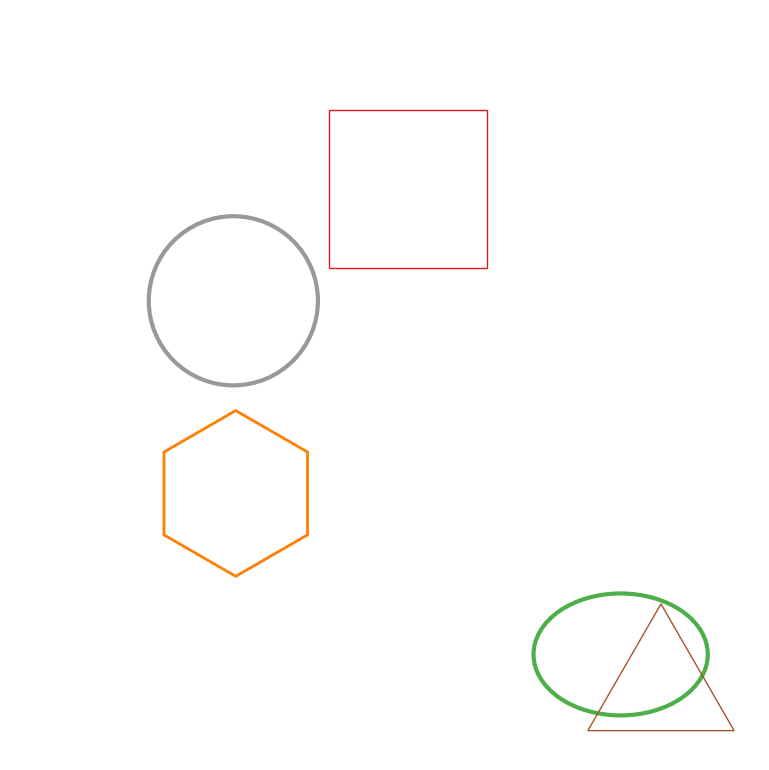[{"shape": "square", "thickness": 0.5, "radius": 0.51, "center": [0.53, 0.754]}, {"shape": "oval", "thickness": 1.5, "radius": 0.57, "center": [0.806, 0.15]}, {"shape": "hexagon", "thickness": 1, "radius": 0.54, "center": [0.306, 0.359]}, {"shape": "triangle", "thickness": 0.5, "radius": 0.55, "center": [0.858, 0.106]}, {"shape": "circle", "thickness": 1.5, "radius": 0.55, "center": [0.303, 0.609]}]